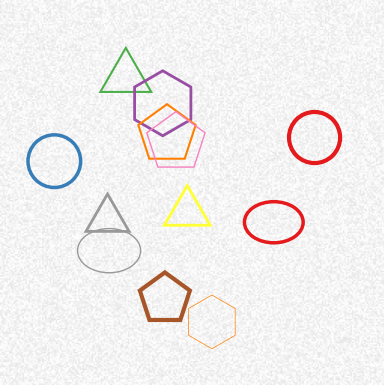[{"shape": "circle", "thickness": 3, "radius": 0.33, "center": [0.817, 0.643]}, {"shape": "oval", "thickness": 2.5, "radius": 0.38, "center": [0.711, 0.423]}, {"shape": "circle", "thickness": 2.5, "radius": 0.34, "center": [0.141, 0.581]}, {"shape": "triangle", "thickness": 1.5, "radius": 0.38, "center": [0.327, 0.799]}, {"shape": "hexagon", "thickness": 2, "radius": 0.42, "center": [0.423, 0.732]}, {"shape": "pentagon", "thickness": 1.5, "radius": 0.39, "center": [0.434, 0.651]}, {"shape": "hexagon", "thickness": 0.5, "radius": 0.35, "center": [0.55, 0.164]}, {"shape": "triangle", "thickness": 2, "radius": 0.34, "center": [0.486, 0.449]}, {"shape": "pentagon", "thickness": 3, "radius": 0.34, "center": [0.428, 0.224]}, {"shape": "pentagon", "thickness": 1, "radius": 0.4, "center": [0.457, 0.63]}, {"shape": "triangle", "thickness": 2, "radius": 0.32, "center": [0.279, 0.431]}, {"shape": "oval", "thickness": 1, "radius": 0.41, "center": [0.283, 0.349]}]